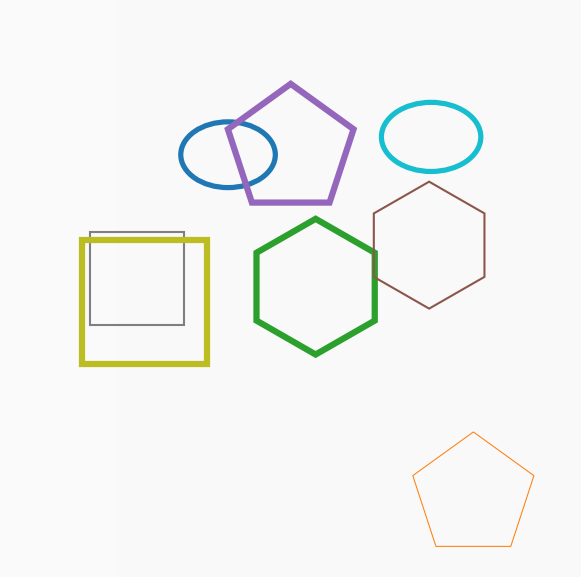[{"shape": "oval", "thickness": 2.5, "radius": 0.41, "center": [0.392, 0.731]}, {"shape": "pentagon", "thickness": 0.5, "radius": 0.55, "center": [0.814, 0.142]}, {"shape": "hexagon", "thickness": 3, "radius": 0.59, "center": [0.543, 0.503]}, {"shape": "pentagon", "thickness": 3, "radius": 0.57, "center": [0.5, 0.74]}, {"shape": "hexagon", "thickness": 1, "radius": 0.55, "center": [0.738, 0.575]}, {"shape": "square", "thickness": 1, "radius": 0.4, "center": [0.236, 0.517]}, {"shape": "square", "thickness": 3, "radius": 0.53, "center": [0.249, 0.476]}, {"shape": "oval", "thickness": 2.5, "radius": 0.43, "center": [0.742, 0.762]}]